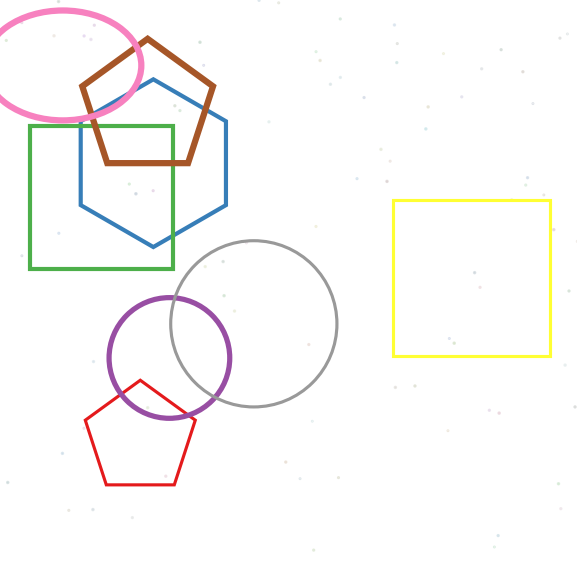[{"shape": "pentagon", "thickness": 1.5, "radius": 0.5, "center": [0.243, 0.241]}, {"shape": "hexagon", "thickness": 2, "radius": 0.73, "center": [0.266, 0.717]}, {"shape": "square", "thickness": 2, "radius": 0.62, "center": [0.176, 0.657]}, {"shape": "circle", "thickness": 2.5, "radius": 0.52, "center": [0.293, 0.379]}, {"shape": "square", "thickness": 1.5, "radius": 0.68, "center": [0.816, 0.517]}, {"shape": "pentagon", "thickness": 3, "radius": 0.6, "center": [0.256, 0.813]}, {"shape": "oval", "thickness": 3, "radius": 0.68, "center": [0.109, 0.886]}, {"shape": "circle", "thickness": 1.5, "radius": 0.72, "center": [0.44, 0.438]}]